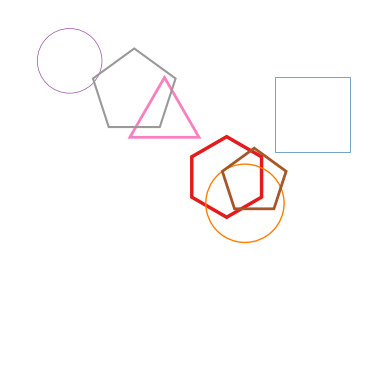[{"shape": "hexagon", "thickness": 2.5, "radius": 0.52, "center": [0.589, 0.54]}, {"shape": "square", "thickness": 0.5, "radius": 0.49, "center": [0.811, 0.703]}, {"shape": "circle", "thickness": 0.5, "radius": 0.42, "center": [0.181, 0.842]}, {"shape": "circle", "thickness": 1, "radius": 0.51, "center": [0.636, 0.472]}, {"shape": "pentagon", "thickness": 2, "radius": 0.44, "center": [0.66, 0.528]}, {"shape": "triangle", "thickness": 2, "radius": 0.52, "center": [0.427, 0.695]}, {"shape": "pentagon", "thickness": 1.5, "radius": 0.56, "center": [0.349, 0.761]}]